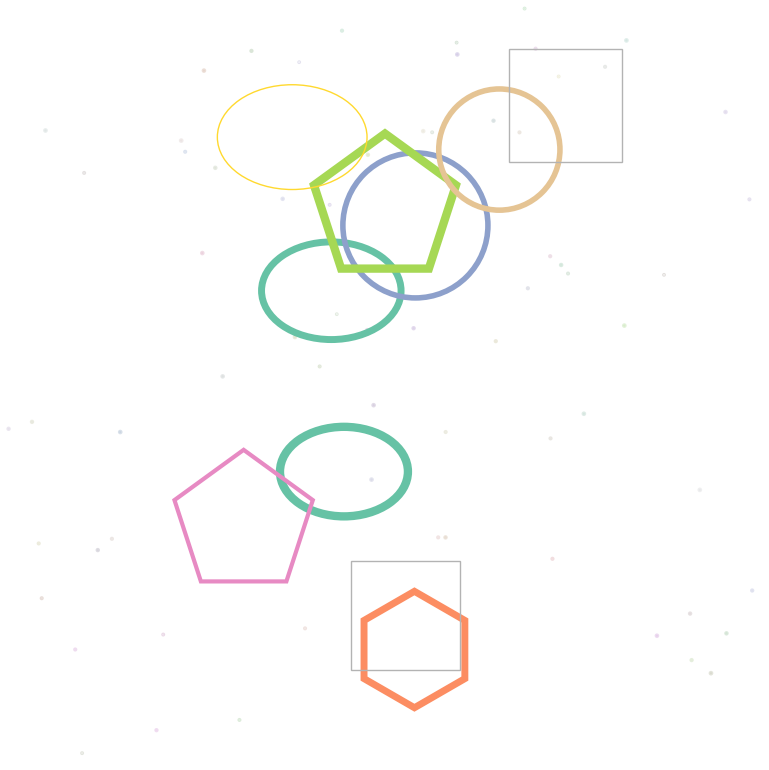[{"shape": "oval", "thickness": 2.5, "radius": 0.45, "center": [0.43, 0.622]}, {"shape": "oval", "thickness": 3, "radius": 0.42, "center": [0.447, 0.388]}, {"shape": "hexagon", "thickness": 2.5, "radius": 0.38, "center": [0.538, 0.156]}, {"shape": "circle", "thickness": 2, "radius": 0.47, "center": [0.539, 0.707]}, {"shape": "pentagon", "thickness": 1.5, "radius": 0.47, "center": [0.316, 0.321]}, {"shape": "pentagon", "thickness": 3, "radius": 0.48, "center": [0.5, 0.73]}, {"shape": "oval", "thickness": 0.5, "radius": 0.49, "center": [0.379, 0.822]}, {"shape": "circle", "thickness": 2, "radius": 0.39, "center": [0.649, 0.806]}, {"shape": "square", "thickness": 0.5, "radius": 0.35, "center": [0.527, 0.201]}, {"shape": "square", "thickness": 0.5, "radius": 0.37, "center": [0.735, 0.863]}]